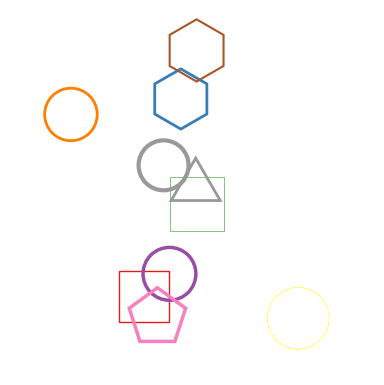[{"shape": "square", "thickness": 1, "radius": 0.33, "center": [0.374, 0.23]}, {"shape": "hexagon", "thickness": 2, "radius": 0.39, "center": [0.47, 0.743]}, {"shape": "square", "thickness": 0.5, "radius": 0.35, "center": [0.511, 0.471]}, {"shape": "circle", "thickness": 2.5, "radius": 0.34, "center": [0.44, 0.289]}, {"shape": "circle", "thickness": 2, "radius": 0.34, "center": [0.184, 0.703]}, {"shape": "circle", "thickness": 0.5, "radius": 0.4, "center": [0.775, 0.173]}, {"shape": "hexagon", "thickness": 1.5, "radius": 0.4, "center": [0.511, 0.869]}, {"shape": "pentagon", "thickness": 2.5, "radius": 0.39, "center": [0.409, 0.176]}, {"shape": "triangle", "thickness": 2, "radius": 0.37, "center": [0.508, 0.516]}, {"shape": "circle", "thickness": 3, "radius": 0.32, "center": [0.425, 0.571]}]